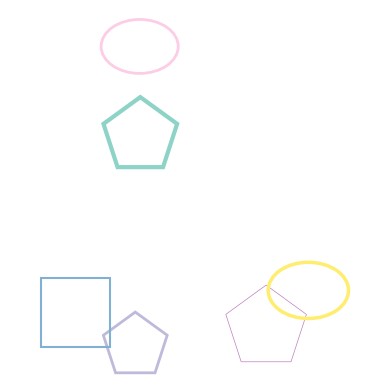[{"shape": "pentagon", "thickness": 3, "radius": 0.5, "center": [0.364, 0.647]}, {"shape": "pentagon", "thickness": 2, "radius": 0.44, "center": [0.351, 0.102]}, {"shape": "square", "thickness": 1.5, "radius": 0.45, "center": [0.196, 0.188]}, {"shape": "oval", "thickness": 2, "radius": 0.5, "center": [0.363, 0.879]}, {"shape": "pentagon", "thickness": 0.5, "radius": 0.55, "center": [0.691, 0.149]}, {"shape": "oval", "thickness": 2.5, "radius": 0.52, "center": [0.801, 0.246]}]